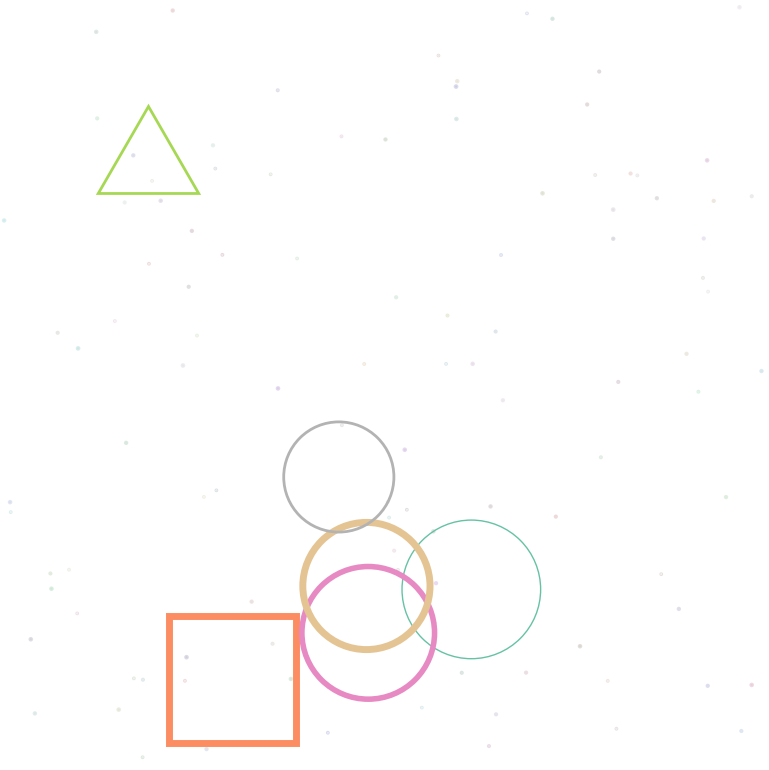[{"shape": "circle", "thickness": 0.5, "radius": 0.45, "center": [0.612, 0.235]}, {"shape": "square", "thickness": 2.5, "radius": 0.41, "center": [0.302, 0.117]}, {"shape": "circle", "thickness": 2, "radius": 0.43, "center": [0.478, 0.178]}, {"shape": "triangle", "thickness": 1, "radius": 0.38, "center": [0.193, 0.786]}, {"shape": "circle", "thickness": 2.5, "radius": 0.41, "center": [0.476, 0.239]}, {"shape": "circle", "thickness": 1, "radius": 0.36, "center": [0.44, 0.381]}]